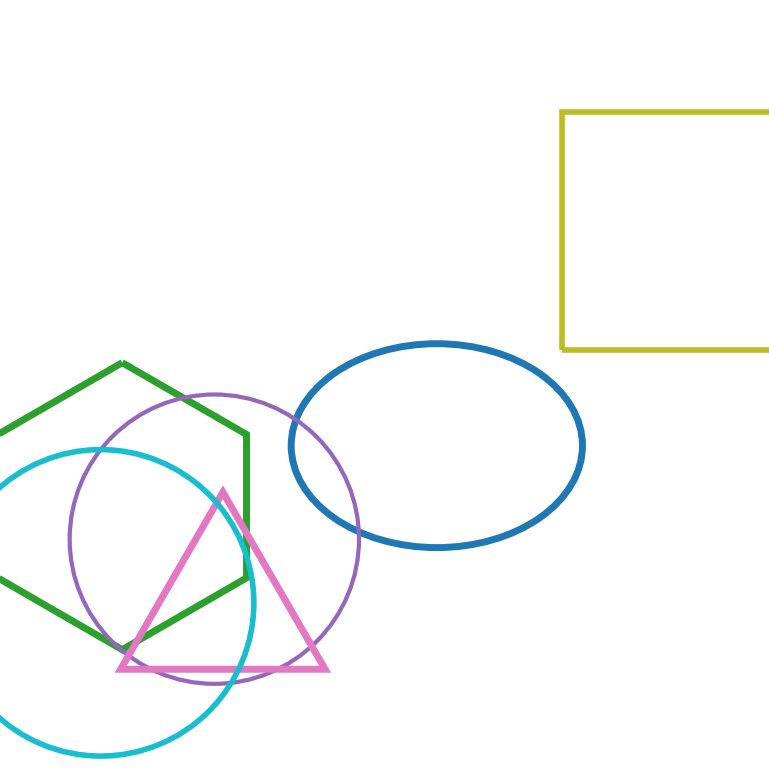[{"shape": "oval", "thickness": 2.5, "radius": 0.95, "center": [0.567, 0.421]}, {"shape": "hexagon", "thickness": 2.5, "radius": 0.93, "center": [0.159, 0.343]}, {"shape": "circle", "thickness": 1.5, "radius": 0.94, "center": [0.278, 0.3]}, {"shape": "triangle", "thickness": 2.5, "radius": 0.77, "center": [0.289, 0.207]}, {"shape": "square", "thickness": 2, "radius": 0.77, "center": [0.884, 0.7]}, {"shape": "circle", "thickness": 2, "radius": 1.0, "center": [0.131, 0.217]}]